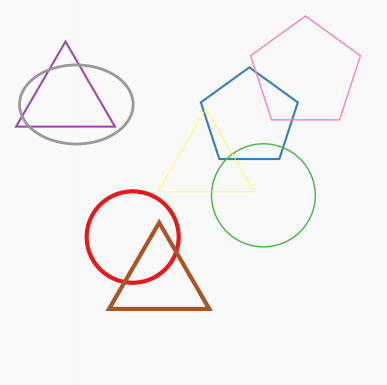[{"shape": "circle", "thickness": 3, "radius": 0.59, "center": [0.342, 0.384]}, {"shape": "pentagon", "thickness": 1.5, "radius": 0.66, "center": [0.643, 0.693]}, {"shape": "circle", "thickness": 1, "radius": 0.67, "center": [0.68, 0.493]}, {"shape": "triangle", "thickness": 1.5, "radius": 0.74, "center": [0.169, 0.745]}, {"shape": "triangle", "thickness": 0.5, "radius": 0.72, "center": [0.532, 0.574]}, {"shape": "triangle", "thickness": 3, "radius": 0.75, "center": [0.411, 0.272]}, {"shape": "pentagon", "thickness": 1, "radius": 0.75, "center": [0.788, 0.809]}, {"shape": "oval", "thickness": 2, "radius": 0.73, "center": [0.197, 0.729]}]